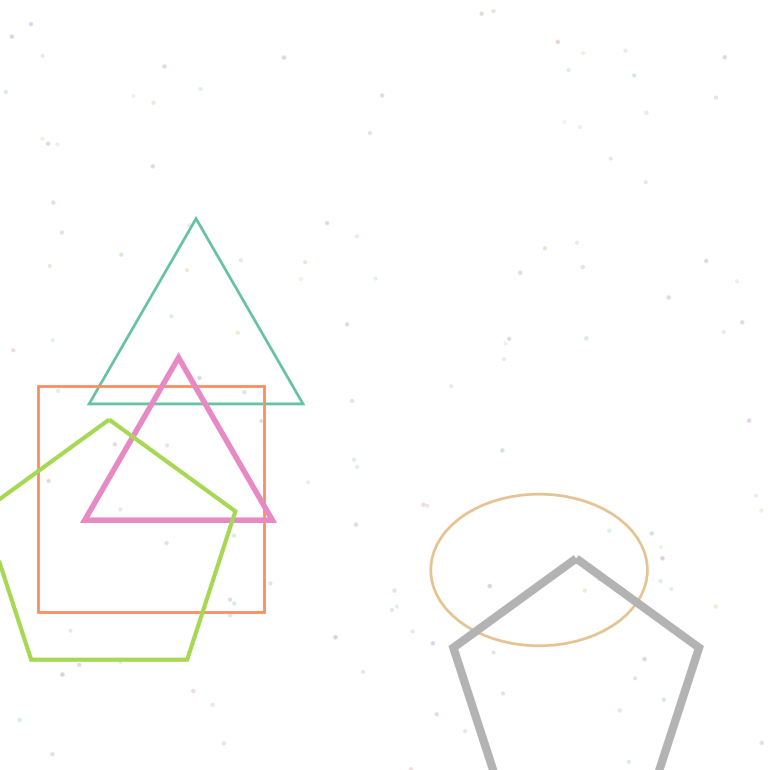[{"shape": "triangle", "thickness": 1, "radius": 0.8, "center": [0.255, 0.556]}, {"shape": "square", "thickness": 1, "radius": 0.73, "center": [0.196, 0.352]}, {"shape": "triangle", "thickness": 2, "radius": 0.7, "center": [0.232, 0.395]}, {"shape": "pentagon", "thickness": 1.5, "radius": 0.86, "center": [0.142, 0.283]}, {"shape": "oval", "thickness": 1, "radius": 0.7, "center": [0.7, 0.26]}, {"shape": "pentagon", "thickness": 3, "radius": 0.84, "center": [0.748, 0.107]}]